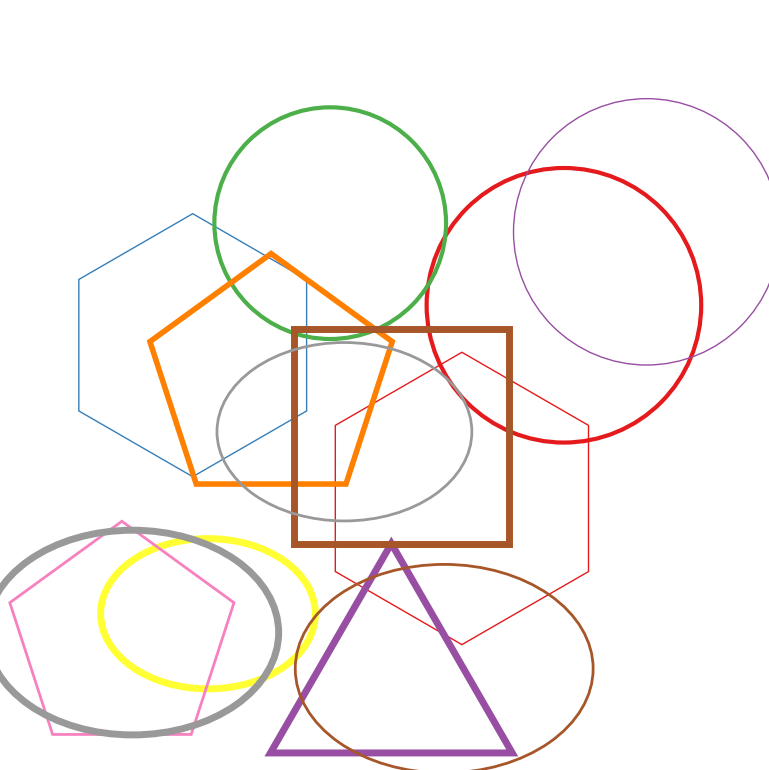[{"shape": "circle", "thickness": 1.5, "radius": 0.89, "center": [0.732, 0.604]}, {"shape": "hexagon", "thickness": 0.5, "radius": 0.95, "center": [0.6, 0.353]}, {"shape": "hexagon", "thickness": 0.5, "radius": 0.85, "center": [0.25, 0.552]}, {"shape": "circle", "thickness": 1.5, "radius": 0.75, "center": [0.429, 0.71]}, {"shape": "triangle", "thickness": 2.5, "radius": 0.91, "center": [0.508, 0.113]}, {"shape": "circle", "thickness": 0.5, "radius": 0.86, "center": [0.84, 0.699]}, {"shape": "pentagon", "thickness": 2, "radius": 0.83, "center": [0.352, 0.505]}, {"shape": "oval", "thickness": 2.5, "radius": 0.7, "center": [0.27, 0.203]}, {"shape": "square", "thickness": 2.5, "radius": 0.7, "center": [0.522, 0.433]}, {"shape": "oval", "thickness": 1, "radius": 0.97, "center": [0.577, 0.132]}, {"shape": "pentagon", "thickness": 1, "radius": 0.77, "center": [0.158, 0.17]}, {"shape": "oval", "thickness": 1, "radius": 0.83, "center": [0.447, 0.439]}, {"shape": "oval", "thickness": 2.5, "radius": 0.95, "center": [0.172, 0.178]}]